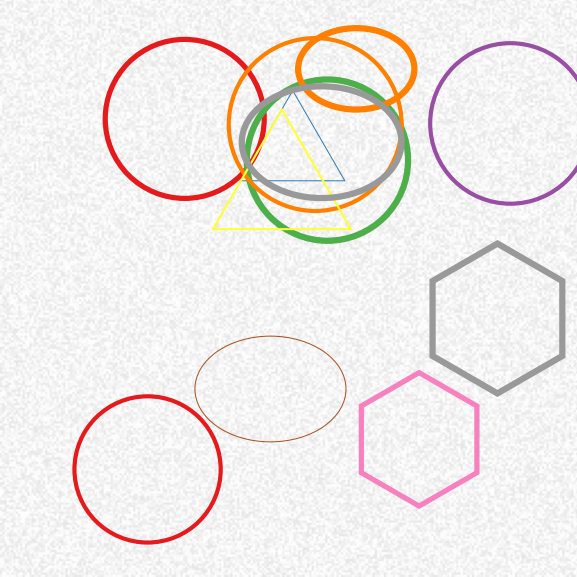[{"shape": "circle", "thickness": 2, "radius": 0.63, "center": [0.256, 0.186]}, {"shape": "circle", "thickness": 2.5, "radius": 0.69, "center": [0.32, 0.793]}, {"shape": "triangle", "thickness": 0.5, "radius": 0.52, "center": [0.507, 0.738]}, {"shape": "circle", "thickness": 3, "radius": 0.7, "center": [0.567, 0.722]}, {"shape": "circle", "thickness": 2, "radius": 0.69, "center": [0.884, 0.785]}, {"shape": "circle", "thickness": 2, "radius": 0.75, "center": [0.546, 0.783]}, {"shape": "oval", "thickness": 3, "radius": 0.5, "center": [0.617, 0.88]}, {"shape": "triangle", "thickness": 1, "radius": 0.69, "center": [0.488, 0.671]}, {"shape": "oval", "thickness": 0.5, "radius": 0.65, "center": [0.468, 0.326]}, {"shape": "hexagon", "thickness": 2.5, "radius": 0.58, "center": [0.726, 0.238]}, {"shape": "oval", "thickness": 3, "radius": 0.69, "center": [0.557, 0.753]}, {"shape": "hexagon", "thickness": 3, "radius": 0.65, "center": [0.861, 0.448]}]